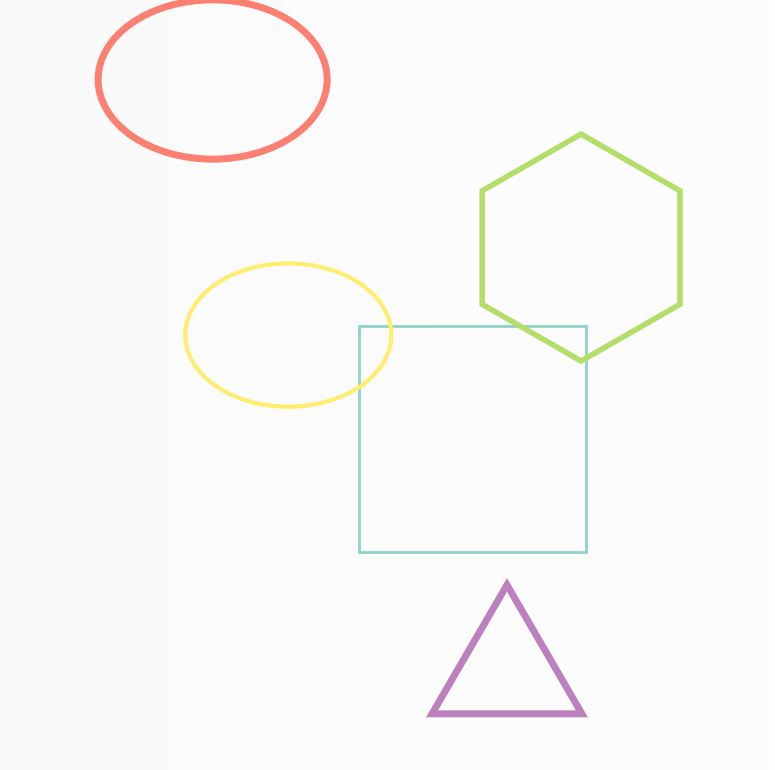[{"shape": "square", "thickness": 1, "radius": 0.73, "center": [0.61, 0.43]}, {"shape": "oval", "thickness": 2.5, "radius": 0.74, "center": [0.274, 0.897]}, {"shape": "hexagon", "thickness": 2, "radius": 0.74, "center": [0.75, 0.678]}, {"shape": "triangle", "thickness": 2.5, "radius": 0.56, "center": [0.654, 0.129]}, {"shape": "oval", "thickness": 1.5, "radius": 0.66, "center": [0.372, 0.565]}]